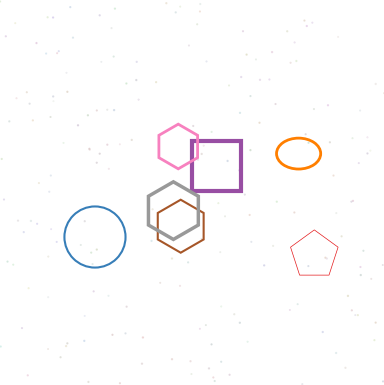[{"shape": "pentagon", "thickness": 0.5, "radius": 0.32, "center": [0.816, 0.338]}, {"shape": "circle", "thickness": 1.5, "radius": 0.4, "center": [0.247, 0.384]}, {"shape": "square", "thickness": 3, "radius": 0.32, "center": [0.562, 0.569]}, {"shape": "oval", "thickness": 2, "radius": 0.29, "center": [0.776, 0.601]}, {"shape": "hexagon", "thickness": 1.5, "radius": 0.34, "center": [0.469, 0.412]}, {"shape": "hexagon", "thickness": 2, "radius": 0.29, "center": [0.463, 0.619]}, {"shape": "hexagon", "thickness": 2.5, "radius": 0.37, "center": [0.45, 0.453]}]